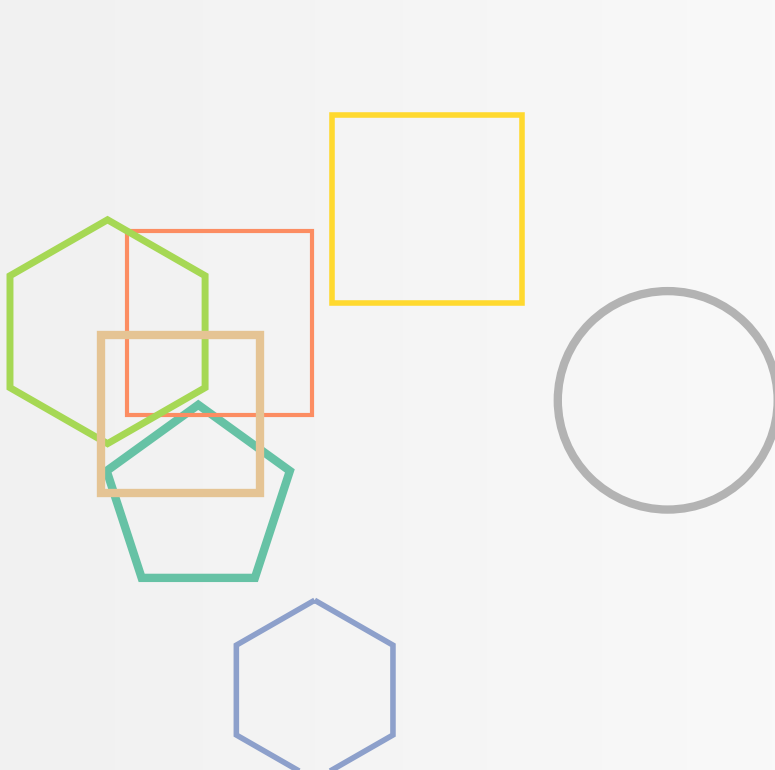[{"shape": "pentagon", "thickness": 3, "radius": 0.62, "center": [0.256, 0.35]}, {"shape": "square", "thickness": 1.5, "radius": 0.6, "center": [0.283, 0.58]}, {"shape": "hexagon", "thickness": 2, "radius": 0.58, "center": [0.406, 0.104]}, {"shape": "hexagon", "thickness": 2.5, "radius": 0.73, "center": [0.139, 0.569]}, {"shape": "square", "thickness": 2, "radius": 0.61, "center": [0.551, 0.729]}, {"shape": "square", "thickness": 3, "radius": 0.51, "center": [0.233, 0.462]}, {"shape": "circle", "thickness": 3, "radius": 0.71, "center": [0.862, 0.48]}]